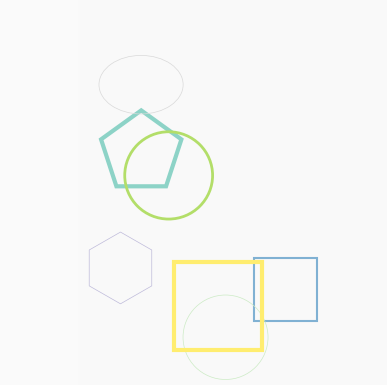[{"shape": "pentagon", "thickness": 3, "radius": 0.55, "center": [0.364, 0.604]}, {"shape": "hexagon", "thickness": 0.5, "radius": 0.47, "center": [0.311, 0.304]}, {"shape": "square", "thickness": 1.5, "radius": 0.41, "center": [0.737, 0.248]}, {"shape": "circle", "thickness": 2, "radius": 0.57, "center": [0.435, 0.544]}, {"shape": "oval", "thickness": 0.5, "radius": 0.54, "center": [0.364, 0.78]}, {"shape": "circle", "thickness": 0.5, "radius": 0.55, "center": [0.582, 0.124]}, {"shape": "square", "thickness": 3, "radius": 0.57, "center": [0.562, 0.205]}]